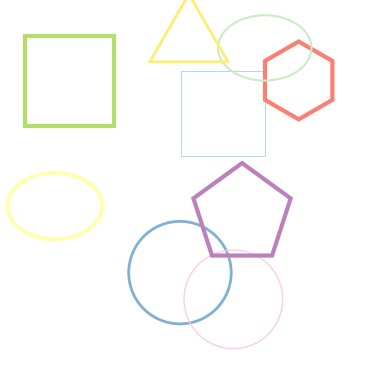[{"shape": "square", "thickness": 0.5, "radius": 0.55, "center": [0.579, 0.706]}, {"shape": "oval", "thickness": 3, "radius": 0.62, "center": [0.142, 0.465]}, {"shape": "hexagon", "thickness": 3, "radius": 0.51, "center": [0.776, 0.791]}, {"shape": "circle", "thickness": 2, "radius": 0.67, "center": [0.467, 0.292]}, {"shape": "square", "thickness": 3, "radius": 0.58, "center": [0.18, 0.79]}, {"shape": "circle", "thickness": 1, "radius": 0.64, "center": [0.606, 0.223]}, {"shape": "pentagon", "thickness": 3, "radius": 0.66, "center": [0.629, 0.444]}, {"shape": "oval", "thickness": 1.5, "radius": 0.61, "center": [0.688, 0.875]}, {"shape": "triangle", "thickness": 2, "radius": 0.59, "center": [0.491, 0.898]}]